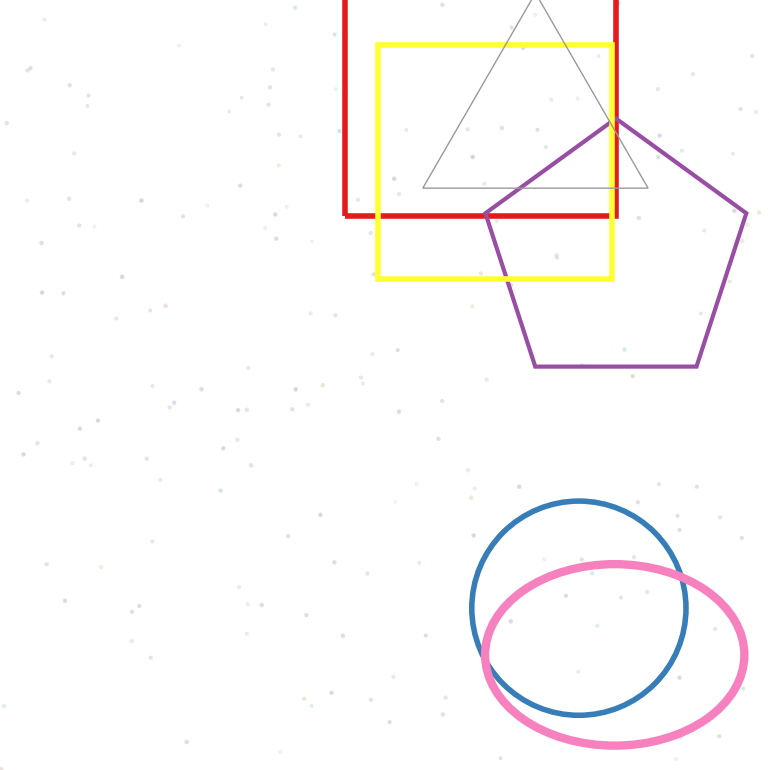[{"shape": "square", "thickness": 2, "radius": 0.88, "center": [0.624, 0.896]}, {"shape": "circle", "thickness": 2, "radius": 0.7, "center": [0.752, 0.21]}, {"shape": "pentagon", "thickness": 1.5, "radius": 0.89, "center": [0.8, 0.668]}, {"shape": "square", "thickness": 2, "radius": 0.76, "center": [0.643, 0.79]}, {"shape": "oval", "thickness": 3, "radius": 0.84, "center": [0.798, 0.15]}, {"shape": "triangle", "thickness": 0.5, "radius": 0.84, "center": [0.695, 0.84]}]